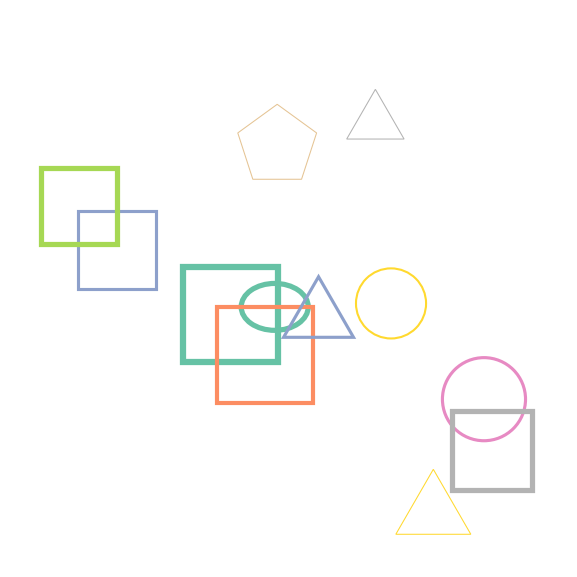[{"shape": "oval", "thickness": 2.5, "radius": 0.29, "center": [0.476, 0.468]}, {"shape": "square", "thickness": 3, "radius": 0.41, "center": [0.399, 0.455]}, {"shape": "square", "thickness": 2, "radius": 0.42, "center": [0.459, 0.384]}, {"shape": "square", "thickness": 1.5, "radius": 0.34, "center": [0.203, 0.566]}, {"shape": "triangle", "thickness": 1.5, "radius": 0.35, "center": [0.552, 0.45]}, {"shape": "circle", "thickness": 1.5, "radius": 0.36, "center": [0.838, 0.308]}, {"shape": "square", "thickness": 2.5, "radius": 0.33, "center": [0.137, 0.642]}, {"shape": "circle", "thickness": 1, "radius": 0.3, "center": [0.677, 0.474]}, {"shape": "triangle", "thickness": 0.5, "radius": 0.37, "center": [0.75, 0.111]}, {"shape": "pentagon", "thickness": 0.5, "radius": 0.36, "center": [0.48, 0.747]}, {"shape": "triangle", "thickness": 0.5, "radius": 0.29, "center": [0.65, 0.787]}, {"shape": "square", "thickness": 2.5, "radius": 0.35, "center": [0.852, 0.219]}]